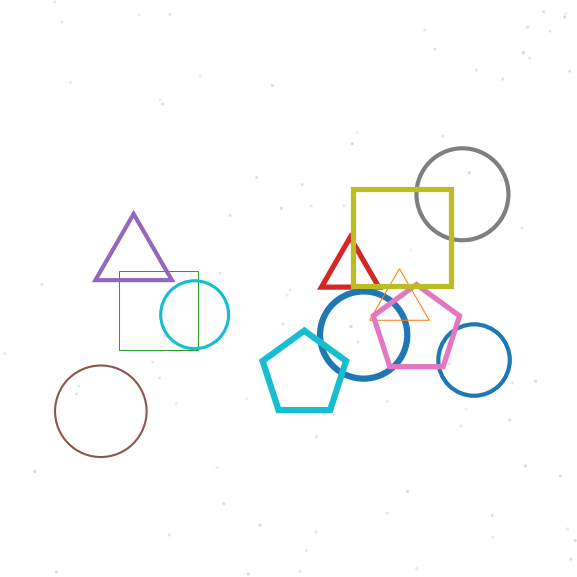[{"shape": "circle", "thickness": 3, "radius": 0.38, "center": [0.63, 0.419]}, {"shape": "circle", "thickness": 2, "radius": 0.31, "center": [0.821, 0.376]}, {"shape": "triangle", "thickness": 0.5, "radius": 0.3, "center": [0.692, 0.474]}, {"shape": "square", "thickness": 0.5, "radius": 0.34, "center": [0.274, 0.462]}, {"shape": "triangle", "thickness": 2.5, "radius": 0.29, "center": [0.606, 0.531]}, {"shape": "triangle", "thickness": 2, "radius": 0.38, "center": [0.231, 0.552]}, {"shape": "circle", "thickness": 1, "radius": 0.4, "center": [0.175, 0.287]}, {"shape": "pentagon", "thickness": 2.5, "radius": 0.39, "center": [0.721, 0.428]}, {"shape": "circle", "thickness": 2, "radius": 0.4, "center": [0.801, 0.663]}, {"shape": "square", "thickness": 2.5, "radius": 0.42, "center": [0.697, 0.588]}, {"shape": "circle", "thickness": 1.5, "radius": 0.29, "center": [0.337, 0.454]}, {"shape": "pentagon", "thickness": 3, "radius": 0.38, "center": [0.527, 0.351]}]